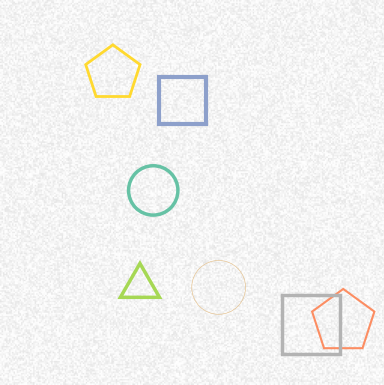[{"shape": "circle", "thickness": 2.5, "radius": 0.32, "center": [0.398, 0.505]}, {"shape": "pentagon", "thickness": 1.5, "radius": 0.43, "center": [0.892, 0.164]}, {"shape": "square", "thickness": 3, "radius": 0.31, "center": [0.474, 0.74]}, {"shape": "triangle", "thickness": 2.5, "radius": 0.29, "center": [0.364, 0.257]}, {"shape": "pentagon", "thickness": 2, "radius": 0.37, "center": [0.293, 0.809]}, {"shape": "circle", "thickness": 0.5, "radius": 0.35, "center": [0.568, 0.254]}, {"shape": "square", "thickness": 2.5, "radius": 0.38, "center": [0.808, 0.157]}]